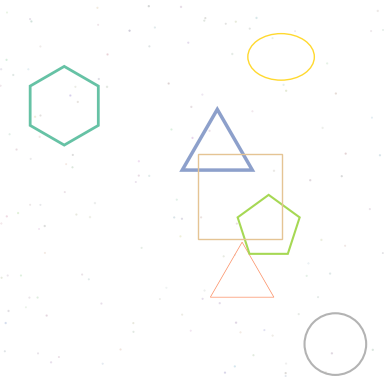[{"shape": "hexagon", "thickness": 2, "radius": 0.51, "center": [0.167, 0.725]}, {"shape": "triangle", "thickness": 0.5, "radius": 0.48, "center": [0.629, 0.276]}, {"shape": "triangle", "thickness": 2.5, "radius": 0.53, "center": [0.564, 0.611]}, {"shape": "pentagon", "thickness": 1.5, "radius": 0.42, "center": [0.698, 0.409]}, {"shape": "oval", "thickness": 1, "radius": 0.43, "center": [0.73, 0.852]}, {"shape": "square", "thickness": 1, "radius": 0.55, "center": [0.624, 0.49]}, {"shape": "circle", "thickness": 1.5, "radius": 0.4, "center": [0.871, 0.106]}]